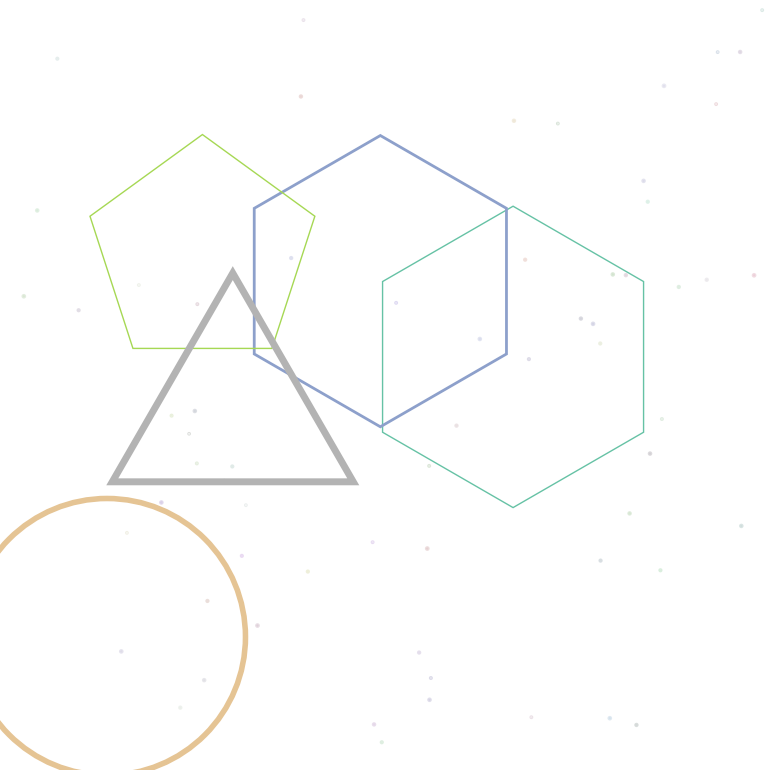[{"shape": "hexagon", "thickness": 0.5, "radius": 0.98, "center": [0.666, 0.536]}, {"shape": "hexagon", "thickness": 1, "radius": 0.95, "center": [0.494, 0.635]}, {"shape": "pentagon", "thickness": 0.5, "radius": 0.77, "center": [0.263, 0.672]}, {"shape": "circle", "thickness": 2, "radius": 0.9, "center": [0.139, 0.173]}, {"shape": "triangle", "thickness": 2.5, "radius": 0.9, "center": [0.302, 0.465]}]